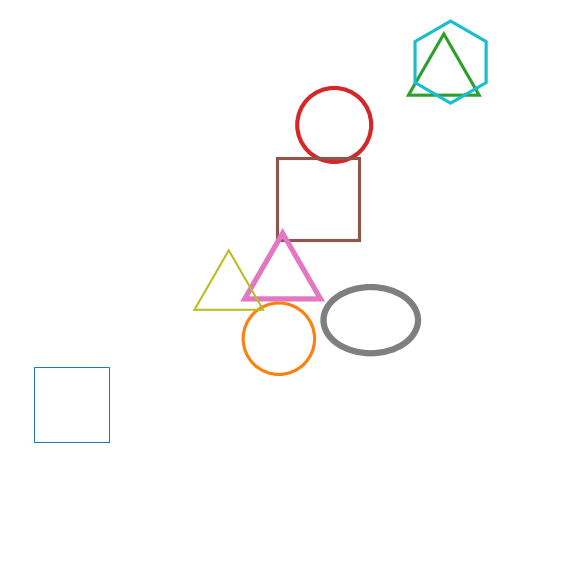[{"shape": "square", "thickness": 0.5, "radius": 0.32, "center": [0.123, 0.298]}, {"shape": "circle", "thickness": 1.5, "radius": 0.31, "center": [0.483, 0.413]}, {"shape": "triangle", "thickness": 1.5, "radius": 0.35, "center": [0.769, 0.87]}, {"shape": "circle", "thickness": 2, "radius": 0.32, "center": [0.579, 0.783]}, {"shape": "square", "thickness": 1.5, "radius": 0.35, "center": [0.551, 0.654]}, {"shape": "triangle", "thickness": 2.5, "radius": 0.38, "center": [0.489, 0.519]}, {"shape": "oval", "thickness": 3, "radius": 0.41, "center": [0.642, 0.445]}, {"shape": "triangle", "thickness": 1, "radius": 0.34, "center": [0.396, 0.497]}, {"shape": "hexagon", "thickness": 1.5, "radius": 0.36, "center": [0.78, 0.892]}]